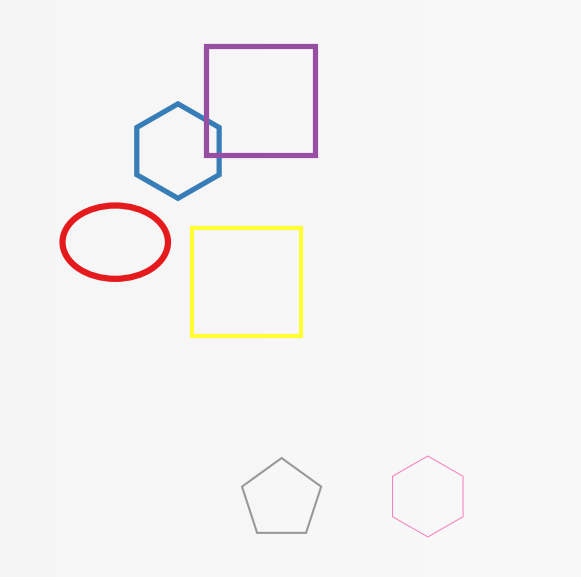[{"shape": "oval", "thickness": 3, "radius": 0.45, "center": [0.198, 0.58]}, {"shape": "hexagon", "thickness": 2.5, "radius": 0.41, "center": [0.306, 0.738]}, {"shape": "square", "thickness": 2.5, "radius": 0.47, "center": [0.448, 0.826]}, {"shape": "square", "thickness": 2, "radius": 0.47, "center": [0.424, 0.51]}, {"shape": "hexagon", "thickness": 0.5, "radius": 0.35, "center": [0.736, 0.139]}, {"shape": "pentagon", "thickness": 1, "radius": 0.36, "center": [0.484, 0.134]}]